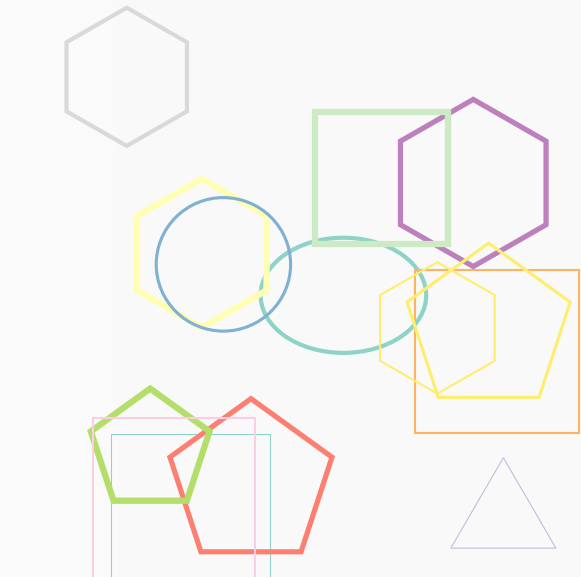[{"shape": "oval", "thickness": 2, "radius": 0.71, "center": [0.591, 0.488]}, {"shape": "square", "thickness": 0.5, "radius": 0.69, "center": [0.328, 0.11]}, {"shape": "hexagon", "thickness": 3, "radius": 0.64, "center": [0.347, 0.561]}, {"shape": "triangle", "thickness": 0.5, "radius": 0.52, "center": [0.866, 0.102]}, {"shape": "pentagon", "thickness": 2.5, "radius": 0.73, "center": [0.432, 0.162]}, {"shape": "circle", "thickness": 1.5, "radius": 0.58, "center": [0.384, 0.541]}, {"shape": "square", "thickness": 1, "radius": 0.71, "center": [0.855, 0.39]}, {"shape": "pentagon", "thickness": 3, "radius": 0.54, "center": [0.258, 0.219]}, {"shape": "square", "thickness": 1, "radius": 0.7, "center": [0.3, 0.135]}, {"shape": "hexagon", "thickness": 2, "radius": 0.6, "center": [0.218, 0.866]}, {"shape": "hexagon", "thickness": 2.5, "radius": 0.72, "center": [0.814, 0.682]}, {"shape": "square", "thickness": 3, "radius": 0.57, "center": [0.657, 0.691]}, {"shape": "pentagon", "thickness": 1.5, "radius": 0.74, "center": [0.841, 0.43]}, {"shape": "hexagon", "thickness": 1, "radius": 0.57, "center": [0.752, 0.431]}]